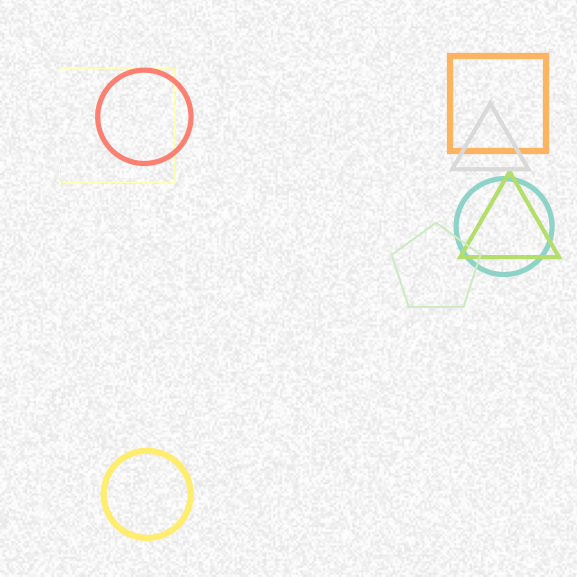[{"shape": "circle", "thickness": 2.5, "radius": 0.42, "center": [0.873, 0.607]}, {"shape": "square", "thickness": 0.5, "radius": 0.49, "center": [0.202, 0.783]}, {"shape": "circle", "thickness": 2.5, "radius": 0.4, "center": [0.25, 0.797]}, {"shape": "square", "thickness": 3, "radius": 0.41, "center": [0.862, 0.819]}, {"shape": "triangle", "thickness": 2, "radius": 0.49, "center": [0.882, 0.603]}, {"shape": "triangle", "thickness": 2, "radius": 0.38, "center": [0.849, 0.744]}, {"shape": "pentagon", "thickness": 1, "radius": 0.4, "center": [0.755, 0.533]}, {"shape": "circle", "thickness": 3, "radius": 0.38, "center": [0.255, 0.143]}]